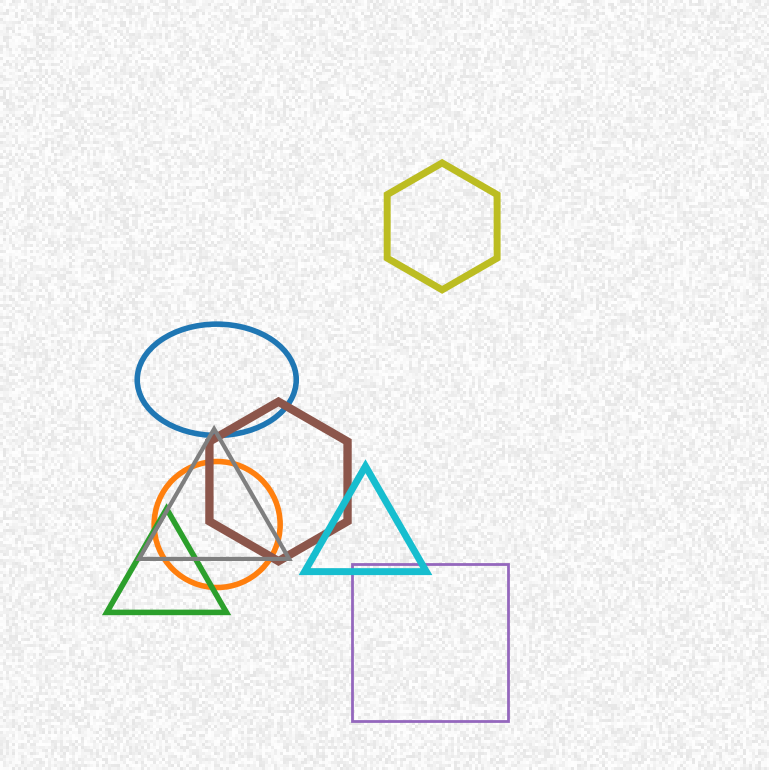[{"shape": "oval", "thickness": 2, "radius": 0.52, "center": [0.281, 0.507]}, {"shape": "circle", "thickness": 2, "radius": 0.41, "center": [0.282, 0.319]}, {"shape": "triangle", "thickness": 2, "radius": 0.45, "center": [0.216, 0.25]}, {"shape": "square", "thickness": 1, "radius": 0.51, "center": [0.558, 0.165]}, {"shape": "hexagon", "thickness": 3, "radius": 0.52, "center": [0.362, 0.375]}, {"shape": "triangle", "thickness": 1.5, "radius": 0.56, "center": [0.278, 0.33]}, {"shape": "hexagon", "thickness": 2.5, "radius": 0.41, "center": [0.574, 0.706]}, {"shape": "triangle", "thickness": 2.5, "radius": 0.46, "center": [0.475, 0.303]}]